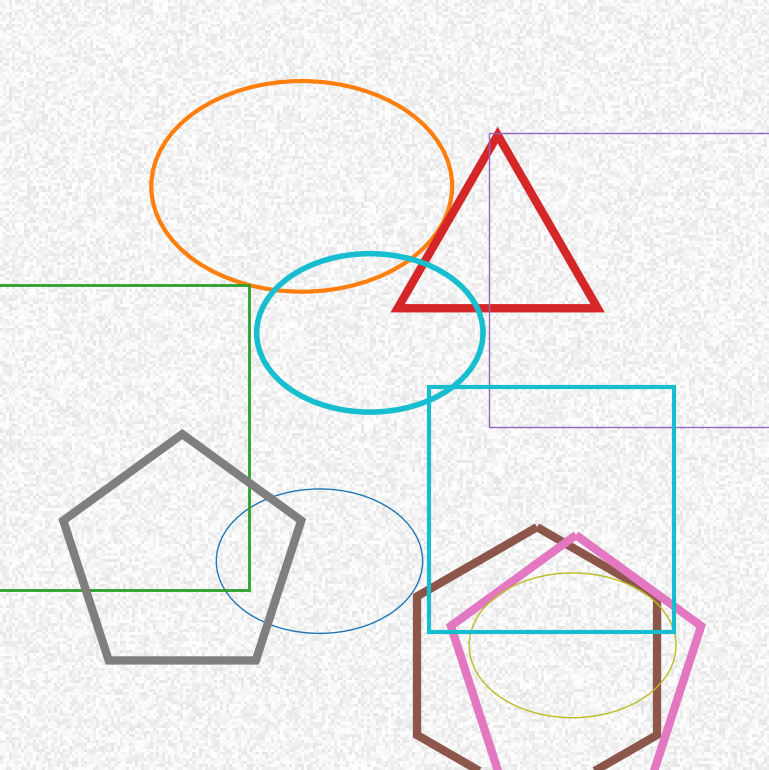[{"shape": "oval", "thickness": 0.5, "radius": 0.67, "center": [0.415, 0.271]}, {"shape": "oval", "thickness": 1.5, "radius": 0.98, "center": [0.392, 0.758]}, {"shape": "square", "thickness": 1, "radius": 0.99, "center": [0.125, 0.432]}, {"shape": "triangle", "thickness": 3, "radius": 0.75, "center": [0.646, 0.675]}, {"shape": "square", "thickness": 0.5, "radius": 0.95, "center": [0.826, 0.636]}, {"shape": "hexagon", "thickness": 3, "radius": 0.9, "center": [0.697, 0.135]}, {"shape": "pentagon", "thickness": 3, "radius": 0.85, "center": [0.748, 0.134]}, {"shape": "pentagon", "thickness": 3, "radius": 0.81, "center": [0.237, 0.274]}, {"shape": "oval", "thickness": 0.5, "radius": 0.67, "center": [0.744, 0.162]}, {"shape": "square", "thickness": 1.5, "radius": 0.79, "center": [0.716, 0.338]}, {"shape": "oval", "thickness": 2, "radius": 0.73, "center": [0.48, 0.568]}]